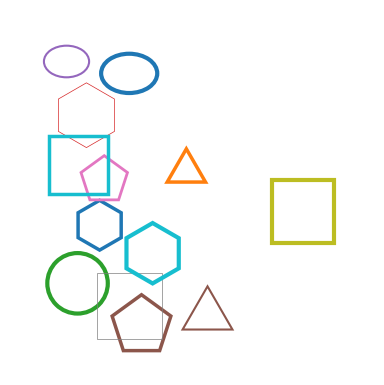[{"shape": "hexagon", "thickness": 2.5, "radius": 0.32, "center": [0.259, 0.415]}, {"shape": "oval", "thickness": 3, "radius": 0.36, "center": [0.336, 0.809]}, {"shape": "triangle", "thickness": 2.5, "radius": 0.29, "center": [0.484, 0.556]}, {"shape": "circle", "thickness": 3, "radius": 0.39, "center": [0.201, 0.264]}, {"shape": "hexagon", "thickness": 0.5, "radius": 0.42, "center": [0.225, 0.701]}, {"shape": "oval", "thickness": 1.5, "radius": 0.29, "center": [0.173, 0.84]}, {"shape": "triangle", "thickness": 1.5, "radius": 0.37, "center": [0.539, 0.181]}, {"shape": "pentagon", "thickness": 2.5, "radius": 0.4, "center": [0.368, 0.154]}, {"shape": "pentagon", "thickness": 2, "radius": 0.32, "center": [0.271, 0.532]}, {"shape": "square", "thickness": 0.5, "radius": 0.43, "center": [0.336, 0.206]}, {"shape": "square", "thickness": 3, "radius": 0.41, "center": [0.787, 0.451]}, {"shape": "square", "thickness": 2.5, "radius": 0.38, "center": [0.205, 0.572]}, {"shape": "hexagon", "thickness": 3, "radius": 0.39, "center": [0.396, 0.342]}]